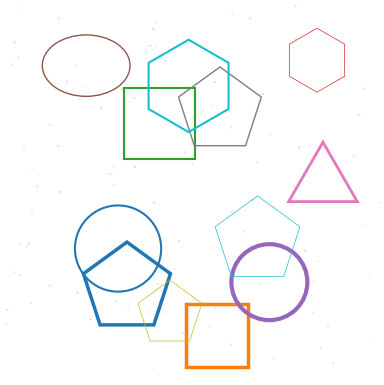[{"shape": "pentagon", "thickness": 2.5, "radius": 0.59, "center": [0.33, 0.252]}, {"shape": "circle", "thickness": 1.5, "radius": 0.56, "center": [0.307, 0.354]}, {"shape": "square", "thickness": 2.5, "radius": 0.41, "center": [0.563, 0.128]}, {"shape": "square", "thickness": 1.5, "radius": 0.46, "center": [0.414, 0.68]}, {"shape": "hexagon", "thickness": 0.5, "radius": 0.42, "center": [0.823, 0.844]}, {"shape": "circle", "thickness": 3, "radius": 0.49, "center": [0.7, 0.267]}, {"shape": "oval", "thickness": 1, "radius": 0.57, "center": [0.224, 0.83]}, {"shape": "triangle", "thickness": 2, "radius": 0.51, "center": [0.839, 0.528]}, {"shape": "pentagon", "thickness": 1, "radius": 0.57, "center": [0.571, 0.713]}, {"shape": "pentagon", "thickness": 0.5, "radius": 0.44, "center": [0.441, 0.185]}, {"shape": "hexagon", "thickness": 1.5, "radius": 0.6, "center": [0.49, 0.777]}, {"shape": "pentagon", "thickness": 0.5, "radius": 0.58, "center": [0.669, 0.375]}]